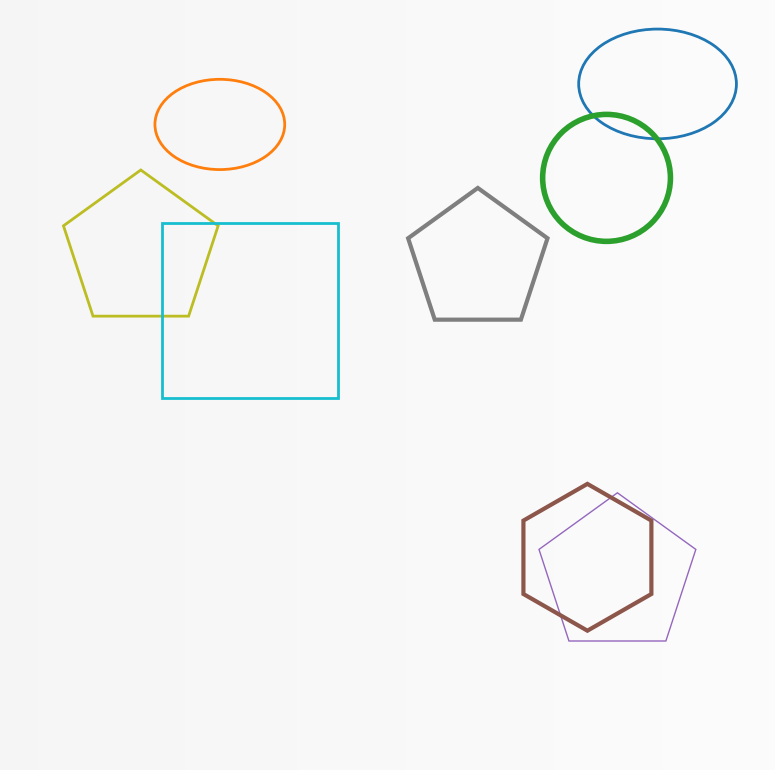[{"shape": "oval", "thickness": 1, "radius": 0.51, "center": [0.848, 0.891]}, {"shape": "oval", "thickness": 1, "radius": 0.42, "center": [0.284, 0.838]}, {"shape": "circle", "thickness": 2, "radius": 0.41, "center": [0.783, 0.769]}, {"shape": "pentagon", "thickness": 0.5, "radius": 0.53, "center": [0.797, 0.254]}, {"shape": "hexagon", "thickness": 1.5, "radius": 0.48, "center": [0.758, 0.276]}, {"shape": "pentagon", "thickness": 1.5, "radius": 0.47, "center": [0.617, 0.661]}, {"shape": "pentagon", "thickness": 1, "radius": 0.52, "center": [0.182, 0.674]}, {"shape": "square", "thickness": 1, "radius": 0.57, "center": [0.323, 0.596]}]